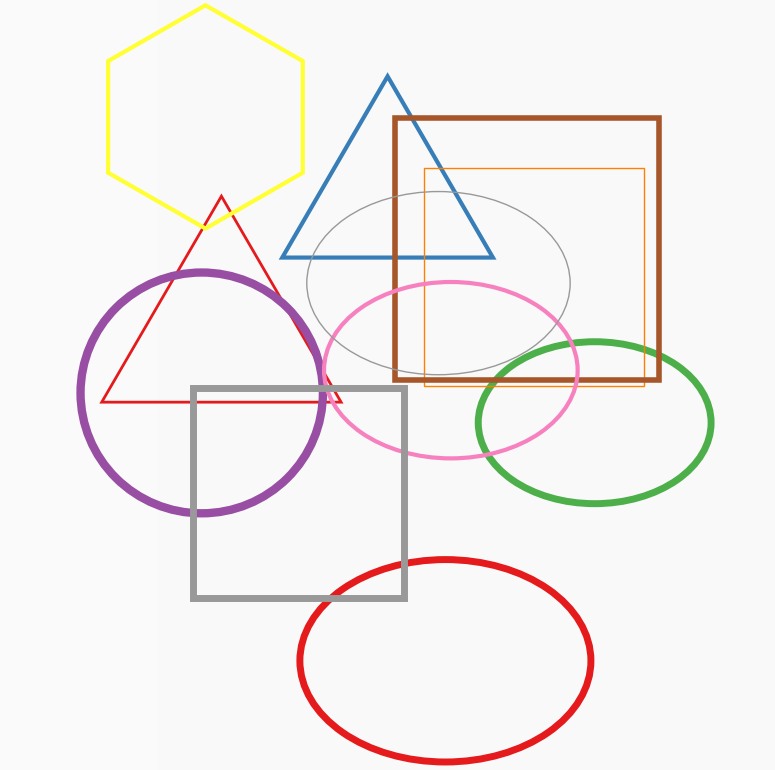[{"shape": "oval", "thickness": 2.5, "radius": 0.94, "center": [0.575, 0.142]}, {"shape": "triangle", "thickness": 1, "radius": 0.89, "center": [0.286, 0.567]}, {"shape": "triangle", "thickness": 1.5, "radius": 0.78, "center": [0.5, 0.744]}, {"shape": "oval", "thickness": 2.5, "radius": 0.75, "center": [0.767, 0.451]}, {"shape": "circle", "thickness": 3, "radius": 0.78, "center": [0.26, 0.49]}, {"shape": "square", "thickness": 0.5, "radius": 0.71, "center": [0.689, 0.64]}, {"shape": "hexagon", "thickness": 1.5, "radius": 0.72, "center": [0.265, 0.848]}, {"shape": "square", "thickness": 2, "radius": 0.85, "center": [0.68, 0.677]}, {"shape": "oval", "thickness": 1.5, "radius": 0.82, "center": [0.582, 0.519]}, {"shape": "oval", "thickness": 0.5, "radius": 0.85, "center": [0.566, 0.632]}, {"shape": "square", "thickness": 2.5, "radius": 0.68, "center": [0.385, 0.36]}]